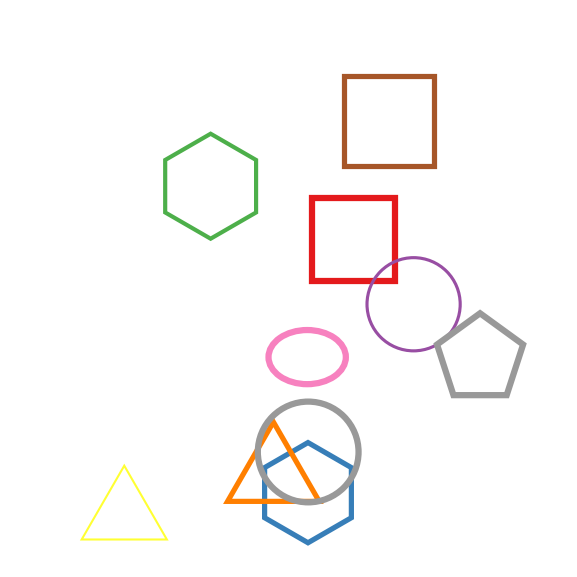[{"shape": "square", "thickness": 3, "radius": 0.36, "center": [0.613, 0.585]}, {"shape": "hexagon", "thickness": 2.5, "radius": 0.43, "center": [0.533, 0.146]}, {"shape": "hexagon", "thickness": 2, "radius": 0.45, "center": [0.365, 0.677]}, {"shape": "circle", "thickness": 1.5, "radius": 0.4, "center": [0.716, 0.472]}, {"shape": "triangle", "thickness": 2.5, "radius": 0.46, "center": [0.473, 0.177]}, {"shape": "triangle", "thickness": 1, "radius": 0.43, "center": [0.215, 0.108]}, {"shape": "square", "thickness": 2.5, "radius": 0.39, "center": [0.674, 0.79]}, {"shape": "oval", "thickness": 3, "radius": 0.33, "center": [0.532, 0.381]}, {"shape": "circle", "thickness": 3, "radius": 0.44, "center": [0.534, 0.216]}, {"shape": "pentagon", "thickness": 3, "radius": 0.39, "center": [0.831, 0.378]}]